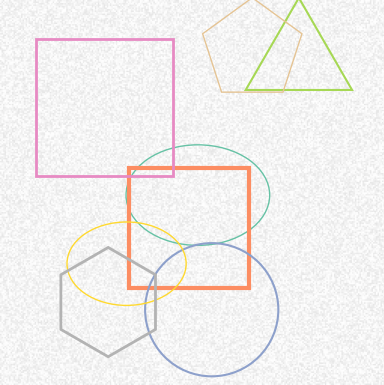[{"shape": "oval", "thickness": 1, "radius": 0.93, "center": [0.514, 0.493]}, {"shape": "square", "thickness": 3, "radius": 0.78, "center": [0.491, 0.408]}, {"shape": "circle", "thickness": 1.5, "radius": 0.87, "center": [0.55, 0.196]}, {"shape": "square", "thickness": 2, "radius": 0.89, "center": [0.271, 0.72]}, {"shape": "triangle", "thickness": 1.5, "radius": 0.8, "center": [0.776, 0.846]}, {"shape": "oval", "thickness": 1, "radius": 0.77, "center": [0.329, 0.315]}, {"shape": "pentagon", "thickness": 1, "radius": 0.68, "center": [0.655, 0.87]}, {"shape": "hexagon", "thickness": 2, "radius": 0.71, "center": [0.281, 0.215]}]